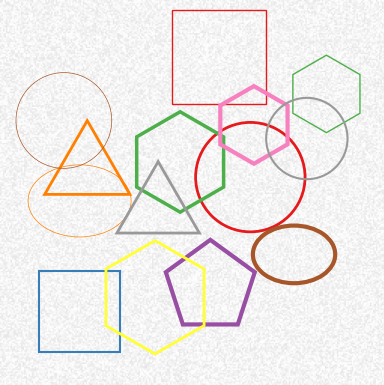[{"shape": "square", "thickness": 1, "radius": 0.61, "center": [0.568, 0.852]}, {"shape": "circle", "thickness": 2, "radius": 0.71, "center": [0.65, 0.54]}, {"shape": "square", "thickness": 1.5, "radius": 0.53, "center": [0.206, 0.19]}, {"shape": "hexagon", "thickness": 1, "radius": 0.5, "center": [0.848, 0.756]}, {"shape": "hexagon", "thickness": 2.5, "radius": 0.65, "center": [0.468, 0.579]}, {"shape": "pentagon", "thickness": 3, "radius": 0.61, "center": [0.546, 0.256]}, {"shape": "oval", "thickness": 0.5, "radius": 0.67, "center": [0.207, 0.478]}, {"shape": "triangle", "thickness": 2, "radius": 0.64, "center": [0.227, 0.559]}, {"shape": "hexagon", "thickness": 2, "radius": 0.74, "center": [0.403, 0.228]}, {"shape": "circle", "thickness": 0.5, "radius": 0.62, "center": [0.166, 0.687]}, {"shape": "oval", "thickness": 3, "radius": 0.53, "center": [0.764, 0.339]}, {"shape": "hexagon", "thickness": 3, "radius": 0.5, "center": [0.66, 0.676]}, {"shape": "triangle", "thickness": 2, "radius": 0.62, "center": [0.411, 0.456]}, {"shape": "circle", "thickness": 1.5, "radius": 0.53, "center": [0.797, 0.64]}]